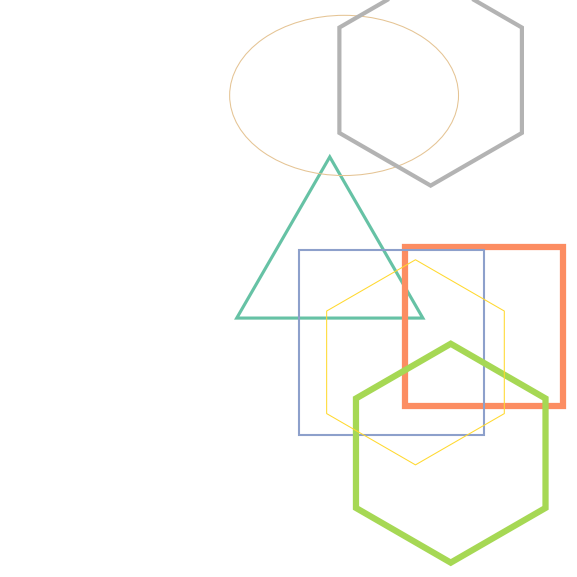[{"shape": "triangle", "thickness": 1.5, "radius": 0.93, "center": [0.571, 0.541]}, {"shape": "square", "thickness": 3, "radius": 0.69, "center": [0.838, 0.434]}, {"shape": "square", "thickness": 1, "radius": 0.8, "center": [0.677, 0.405]}, {"shape": "hexagon", "thickness": 3, "radius": 0.95, "center": [0.781, 0.214]}, {"shape": "hexagon", "thickness": 0.5, "radius": 0.89, "center": [0.719, 0.372]}, {"shape": "oval", "thickness": 0.5, "radius": 0.99, "center": [0.596, 0.834]}, {"shape": "hexagon", "thickness": 2, "radius": 0.91, "center": [0.746, 0.86]}]